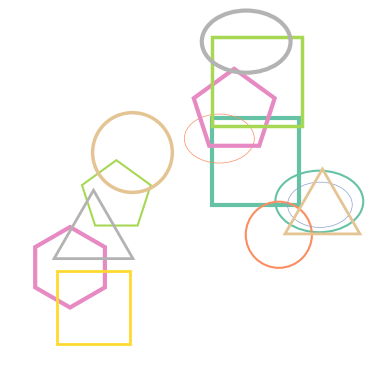[{"shape": "oval", "thickness": 1.5, "radius": 0.57, "center": [0.829, 0.477]}, {"shape": "square", "thickness": 3, "radius": 0.57, "center": [0.663, 0.581]}, {"shape": "oval", "thickness": 0.5, "radius": 0.45, "center": [0.57, 0.64]}, {"shape": "circle", "thickness": 1.5, "radius": 0.43, "center": [0.724, 0.39]}, {"shape": "oval", "thickness": 0.5, "radius": 0.42, "center": [0.831, 0.468]}, {"shape": "pentagon", "thickness": 3, "radius": 0.55, "center": [0.608, 0.711]}, {"shape": "hexagon", "thickness": 3, "radius": 0.52, "center": [0.182, 0.306]}, {"shape": "pentagon", "thickness": 1.5, "radius": 0.47, "center": [0.302, 0.49]}, {"shape": "square", "thickness": 2.5, "radius": 0.58, "center": [0.667, 0.788]}, {"shape": "square", "thickness": 2, "radius": 0.48, "center": [0.243, 0.201]}, {"shape": "circle", "thickness": 2.5, "radius": 0.52, "center": [0.344, 0.604]}, {"shape": "triangle", "thickness": 2, "radius": 0.56, "center": [0.838, 0.449]}, {"shape": "triangle", "thickness": 2, "radius": 0.59, "center": [0.243, 0.387]}, {"shape": "oval", "thickness": 3, "radius": 0.58, "center": [0.639, 0.892]}]